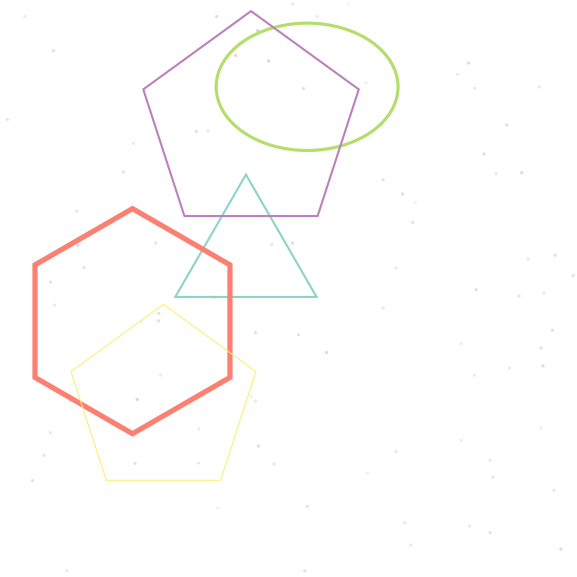[{"shape": "triangle", "thickness": 1, "radius": 0.71, "center": [0.426, 0.556]}, {"shape": "hexagon", "thickness": 2.5, "radius": 0.97, "center": [0.229, 0.443]}, {"shape": "oval", "thickness": 1.5, "radius": 0.79, "center": [0.532, 0.849]}, {"shape": "pentagon", "thickness": 1, "radius": 0.98, "center": [0.435, 0.784]}, {"shape": "pentagon", "thickness": 0.5, "radius": 0.84, "center": [0.283, 0.304]}]